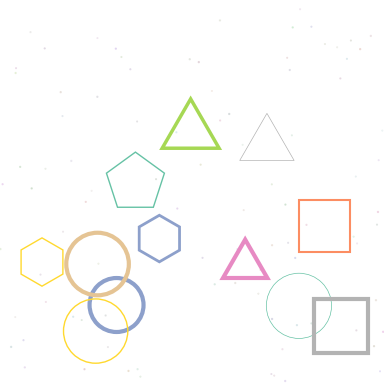[{"shape": "circle", "thickness": 0.5, "radius": 0.42, "center": [0.776, 0.206]}, {"shape": "pentagon", "thickness": 1, "radius": 0.4, "center": [0.352, 0.526]}, {"shape": "square", "thickness": 1.5, "radius": 0.34, "center": [0.843, 0.414]}, {"shape": "circle", "thickness": 3, "radius": 0.35, "center": [0.303, 0.208]}, {"shape": "hexagon", "thickness": 2, "radius": 0.3, "center": [0.414, 0.38]}, {"shape": "triangle", "thickness": 3, "radius": 0.33, "center": [0.637, 0.311]}, {"shape": "triangle", "thickness": 2.5, "radius": 0.43, "center": [0.495, 0.658]}, {"shape": "circle", "thickness": 1, "radius": 0.42, "center": [0.248, 0.14]}, {"shape": "hexagon", "thickness": 1, "radius": 0.31, "center": [0.109, 0.319]}, {"shape": "circle", "thickness": 3, "radius": 0.41, "center": [0.253, 0.314]}, {"shape": "triangle", "thickness": 0.5, "radius": 0.41, "center": [0.693, 0.624]}, {"shape": "square", "thickness": 3, "radius": 0.35, "center": [0.885, 0.154]}]